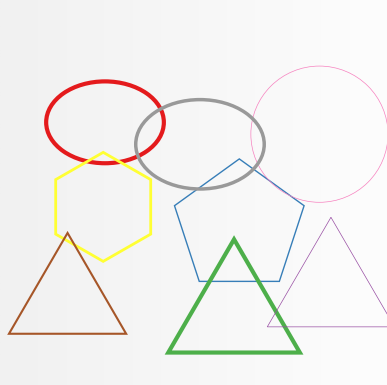[{"shape": "oval", "thickness": 3, "radius": 0.76, "center": [0.271, 0.682]}, {"shape": "pentagon", "thickness": 1, "radius": 0.88, "center": [0.618, 0.411]}, {"shape": "triangle", "thickness": 3, "radius": 0.98, "center": [0.604, 0.182]}, {"shape": "triangle", "thickness": 0.5, "radius": 0.95, "center": [0.854, 0.246]}, {"shape": "hexagon", "thickness": 2, "radius": 0.71, "center": [0.266, 0.463]}, {"shape": "triangle", "thickness": 1.5, "radius": 0.87, "center": [0.174, 0.22]}, {"shape": "circle", "thickness": 0.5, "radius": 0.88, "center": [0.824, 0.651]}, {"shape": "oval", "thickness": 2.5, "radius": 0.83, "center": [0.516, 0.625]}]